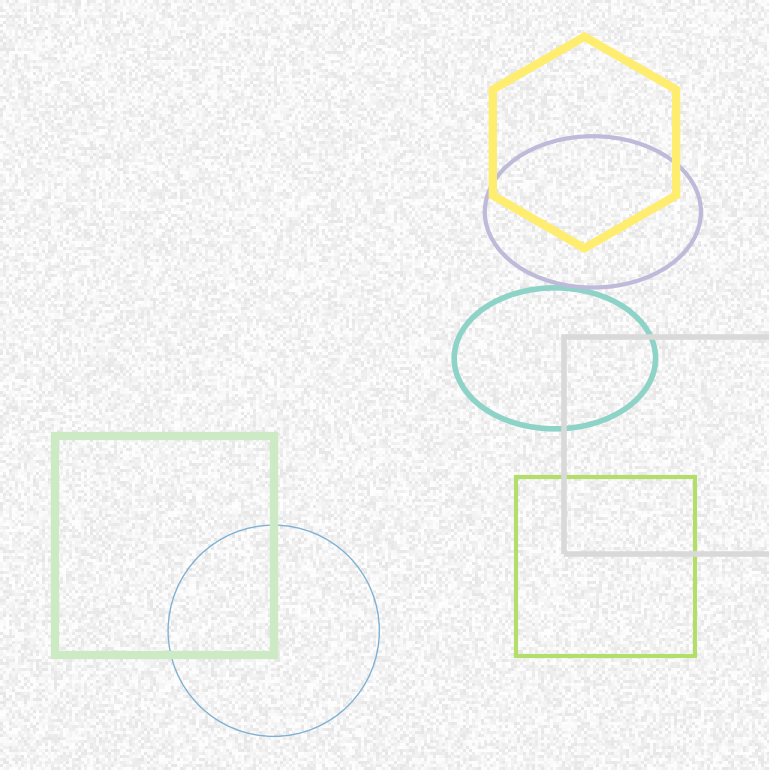[{"shape": "oval", "thickness": 2, "radius": 0.65, "center": [0.721, 0.535]}, {"shape": "oval", "thickness": 1.5, "radius": 0.7, "center": [0.77, 0.725]}, {"shape": "circle", "thickness": 0.5, "radius": 0.69, "center": [0.355, 0.181]}, {"shape": "square", "thickness": 1.5, "radius": 0.58, "center": [0.787, 0.265]}, {"shape": "square", "thickness": 2, "radius": 0.7, "center": [0.873, 0.422]}, {"shape": "square", "thickness": 3, "radius": 0.71, "center": [0.213, 0.292]}, {"shape": "hexagon", "thickness": 3, "radius": 0.69, "center": [0.759, 0.815]}]